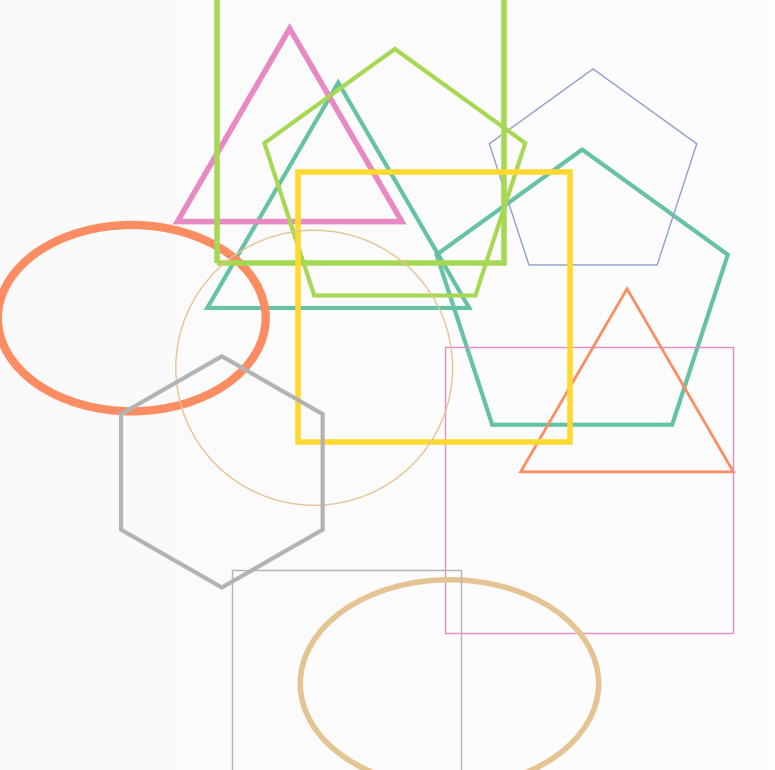[{"shape": "pentagon", "thickness": 1.5, "radius": 0.99, "center": [0.751, 0.608]}, {"shape": "triangle", "thickness": 1.5, "radius": 0.98, "center": [0.436, 0.698]}, {"shape": "triangle", "thickness": 1, "radius": 0.79, "center": [0.809, 0.466]}, {"shape": "oval", "thickness": 3, "radius": 0.86, "center": [0.17, 0.587]}, {"shape": "pentagon", "thickness": 0.5, "radius": 0.7, "center": [0.765, 0.77]}, {"shape": "square", "thickness": 0.5, "radius": 0.93, "center": [0.76, 0.363]}, {"shape": "triangle", "thickness": 2, "radius": 0.84, "center": [0.374, 0.796]}, {"shape": "pentagon", "thickness": 1.5, "radius": 0.88, "center": [0.509, 0.759]}, {"shape": "square", "thickness": 2, "radius": 0.93, "center": [0.466, 0.844]}, {"shape": "square", "thickness": 2, "radius": 0.88, "center": [0.56, 0.601]}, {"shape": "oval", "thickness": 2, "radius": 0.96, "center": [0.58, 0.112]}, {"shape": "circle", "thickness": 0.5, "radius": 0.89, "center": [0.405, 0.522]}, {"shape": "hexagon", "thickness": 1.5, "radius": 0.75, "center": [0.286, 0.387]}, {"shape": "square", "thickness": 0.5, "radius": 0.74, "center": [0.447, 0.113]}]